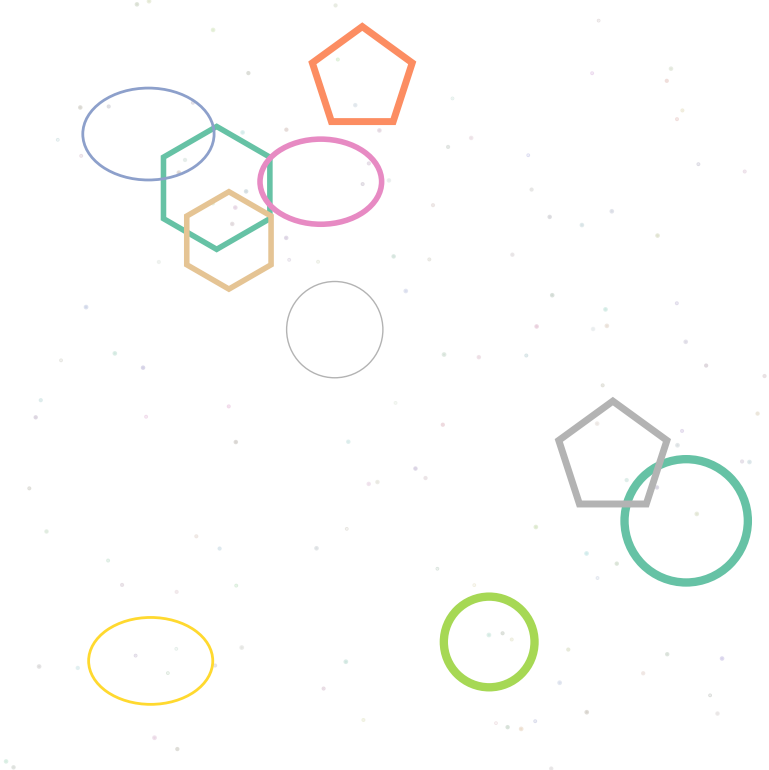[{"shape": "hexagon", "thickness": 2, "radius": 0.4, "center": [0.281, 0.756]}, {"shape": "circle", "thickness": 3, "radius": 0.4, "center": [0.891, 0.324]}, {"shape": "pentagon", "thickness": 2.5, "radius": 0.34, "center": [0.47, 0.897]}, {"shape": "oval", "thickness": 1, "radius": 0.43, "center": [0.193, 0.826]}, {"shape": "oval", "thickness": 2, "radius": 0.39, "center": [0.417, 0.764]}, {"shape": "circle", "thickness": 3, "radius": 0.29, "center": [0.635, 0.166]}, {"shape": "oval", "thickness": 1, "radius": 0.4, "center": [0.196, 0.142]}, {"shape": "hexagon", "thickness": 2, "radius": 0.32, "center": [0.297, 0.688]}, {"shape": "pentagon", "thickness": 2.5, "radius": 0.37, "center": [0.796, 0.405]}, {"shape": "circle", "thickness": 0.5, "radius": 0.31, "center": [0.435, 0.572]}]